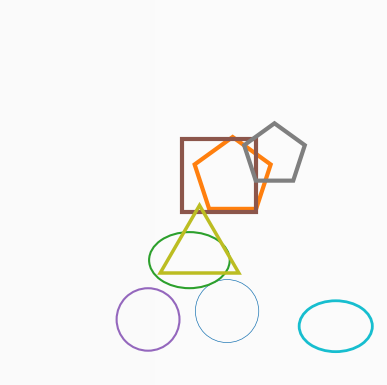[{"shape": "circle", "thickness": 0.5, "radius": 0.41, "center": [0.586, 0.192]}, {"shape": "pentagon", "thickness": 3, "radius": 0.52, "center": [0.6, 0.541]}, {"shape": "oval", "thickness": 1.5, "radius": 0.52, "center": [0.489, 0.324]}, {"shape": "circle", "thickness": 1.5, "radius": 0.41, "center": [0.382, 0.17]}, {"shape": "square", "thickness": 3, "radius": 0.47, "center": [0.565, 0.545]}, {"shape": "pentagon", "thickness": 3, "radius": 0.41, "center": [0.708, 0.597]}, {"shape": "triangle", "thickness": 2.5, "radius": 0.59, "center": [0.515, 0.349]}, {"shape": "oval", "thickness": 2, "radius": 0.47, "center": [0.866, 0.153]}]